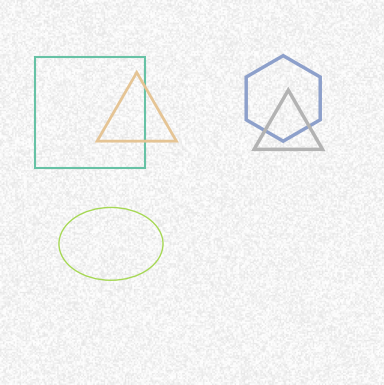[{"shape": "square", "thickness": 1.5, "radius": 0.72, "center": [0.234, 0.708]}, {"shape": "hexagon", "thickness": 2.5, "radius": 0.56, "center": [0.736, 0.744]}, {"shape": "oval", "thickness": 1, "radius": 0.68, "center": [0.288, 0.367]}, {"shape": "triangle", "thickness": 2, "radius": 0.59, "center": [0.355, 0.693]}, {"shape": "triangle", "thickness": 2.5, "radius": 0.51, "center": [0.749, 0.663]}]